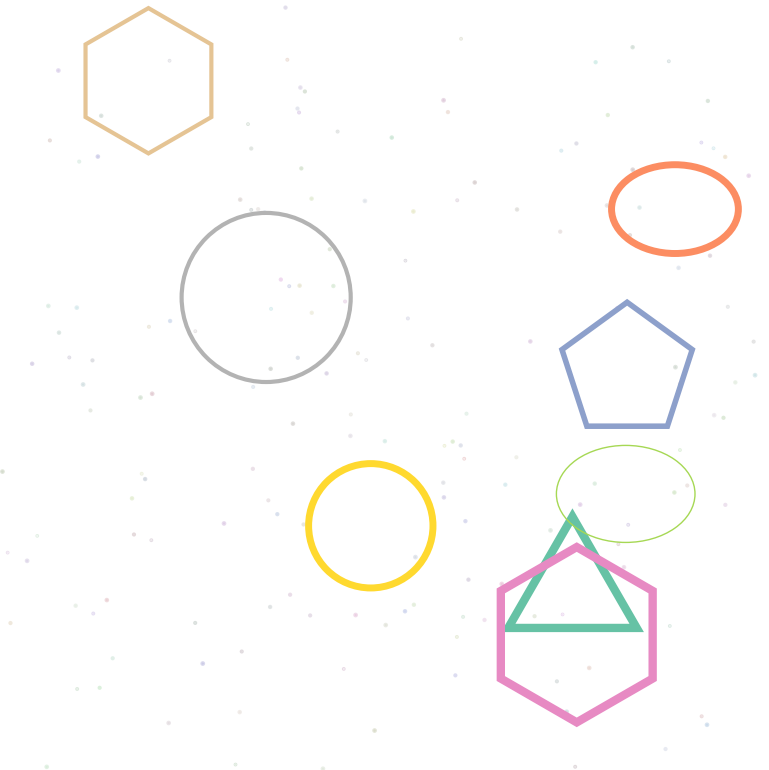[{"shape": "triangle", "thickness": 3, "radius": 0.48, "center": [0.743, 0.233]}, {"shape": "oval", "thickness": 2.5, "radius": 0.41, "center": [0.877, 0.728]}, {"shape": "pentagon", "thickness": 2, "radius": 0.44, "center": [0.814, 0.518]}, {"shape": "hexagon", "thickness": 3, "radius": 0.57, "center": [0.749, 0.176]}, {"shape": "oval", "thickness": 0.5, "radius": 0.45, "center": [0.813, 0.359]}, {"shape": "circle", "thickness": 2.5, "radius": 0.4, "center": [0.482, 0.317]}, {"shape": "hexagon", "thickness": 1.5, "radius": 0.47, "center": [0.193, 0.895]}, {"shape": "circle", "thickness": 1.5, "radius": 0.55, "center": [0.346, 0.614]}]